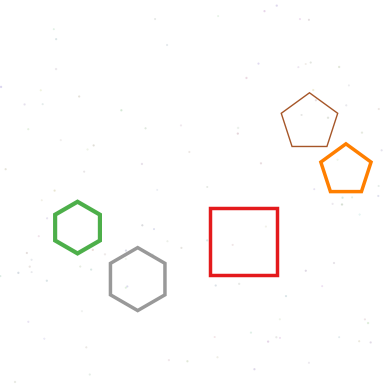[{"shape": "square", "thickness": 2.5, "radius": 0.44, "center": [0.633, 0.372]}, {"shape": "hexagon", "thickness": 3, "radius": 0.34, "center": [0.201, 0.409]}, {"shape": "pentagon", "thickness": 2.5, "radius": 0.34, "center": [0.899, 0.558]}, {"shape": "pentagon", "thickness": 1, "radius": 0.39, "center": [0.804, 0.682]}, {"shape": "hexagon", "thickness": 2.5, "radius": 0.41, "center": [0.358, 0.275]}]